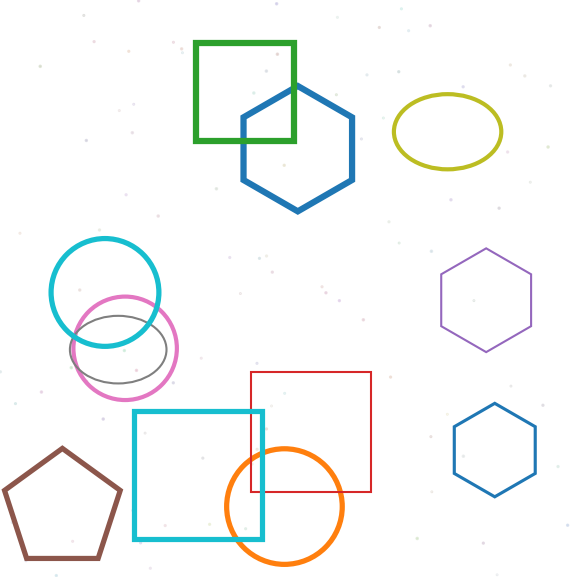[{"shape": "hexagon", "thickness": 3, "radius": 0.54, "center": [0.516, 0.742]}, {"shape": "hexagon", "thickness": 1.5, "radius": 0.4, "center": [0.857, 0.22]}, {"shape": "circle", "thickness": 2.5, "radius": 0.5, "center": [0.493, 0.122]}, {"shape": "square", "thickness": 3, "radius": 0.42, "center": [0.424, 0.84]}, {"shape": "square", "thickness": 1, "radius": 0.52, "center": [0.539, 0.251]}, {"shape": "hexagon", "thickness": 1, "radius": 0.45, "center": [0.842, 0.479]}, {"shape": "pentagon", "thickness": 2.5, "radius": 0.53, "center": [0.108, 0.117]}, {"shape": "circle", "thickness": 2, "radius": 0.45, "center": [0.217, 0.396]}, {"shape": "oval", "thickness": 1, "radius": 0.42, "center": [0.205, 0.394]}, {"shape": "oval", "thickness": 2, "radius": 0.46, "center": [0.775, 0.771]}, {"shape": "circle", "thickness": 2.5, "radius": 0.47, "center": [0.182, 0.493]}, {"shape": "square", "thickness": 2.5, "radius": 0.55, "center": [0.343, 0.177]}]